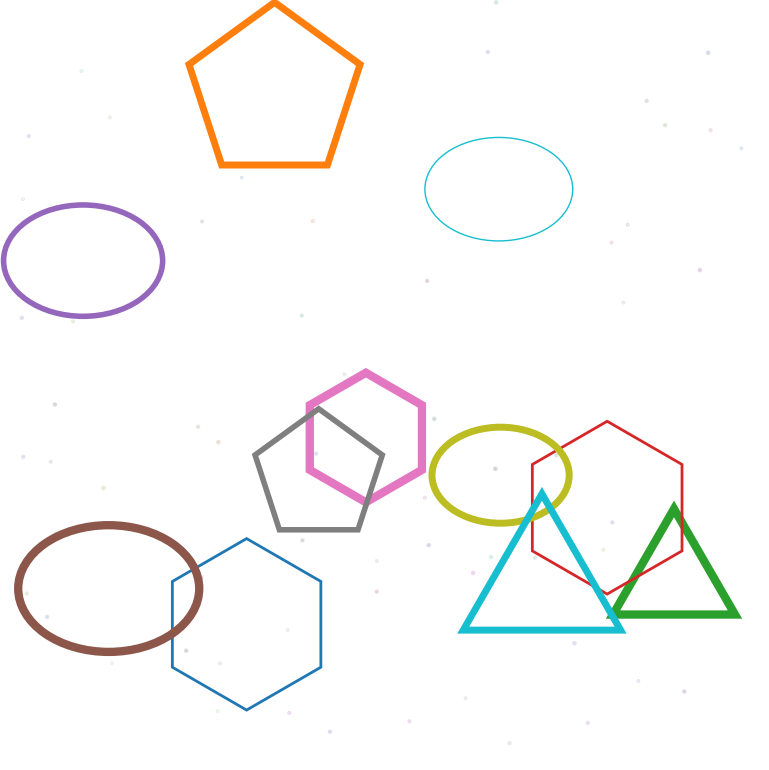[{"shape": "hexagon", "thickness": 1, "radius": 0.56, "center": [0.32, 0.189]}, {"shape": "pentagon", "thickness": 2.5, "radius": 0.58, "center": [0.357, 0.88]}, {"shape": "triangle", "thickness": 3, "radius": 0.46, "center": [0.875, 0.248]}, {"shape": "hexagon", "thickness": 1, "radius": 0.56, "center": [0.789, 0.341]}, {"shape": "oval", "thickness": 2, "radius": 0.52, "center": [0.108, 0.662]}, {"shape": "oval", "thickness": 3, "radius": 0.59, "center": [0.141, 0.236]}, {"shape": "hexagon", "thickness": 3, "radius": 0.42, "center": [0.475, 0.432]}, {"shape": "pentagon", "thickness": 2, "radius": 0.43, "center": [0.414, 0.382]}, {"shape": "oval", "thickness": 2.5, "radius": 0.45, "center": [0.65, 0.383]}, {"shape": "oval", "thickness": 0.5, "radius": 0.48, "center": [0.648, 0.754]}, {"shape": "triangle", "thickness": 2.5, "radius": 0.59, "center": [0.704, 0.241]}]